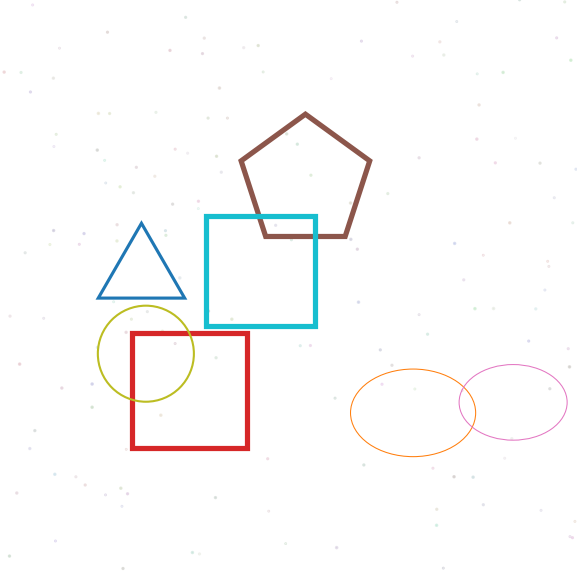[{"shape": "triangle", "thickness": 1.5, "radius": 0.43, "center": [0.245, 0.526]}, {"shape": "oval", "thickness": 0.5, "radius": 0.54, "center": [0.715, 0.284]}, {"shape": "square", "thickness": 2.5, "radius": 0.5, "center": [0.329, 0.324]}, {"shape": "pentagon", "thickness": 2.5, "radius": 0.59, "center": [0.529, 0.684]}, {"shape": "oval", "thickness": 0.5, "radius": 0.47, "center": [0.889, 0.302]}, {"shape": "circle", "thickness": 1, "radius": 0.42, "center": [0.253, 0.387]}, {"shape": "square", "thickness": 2.5, "radius": 0.47, "center": [0.451, 0.53]}]